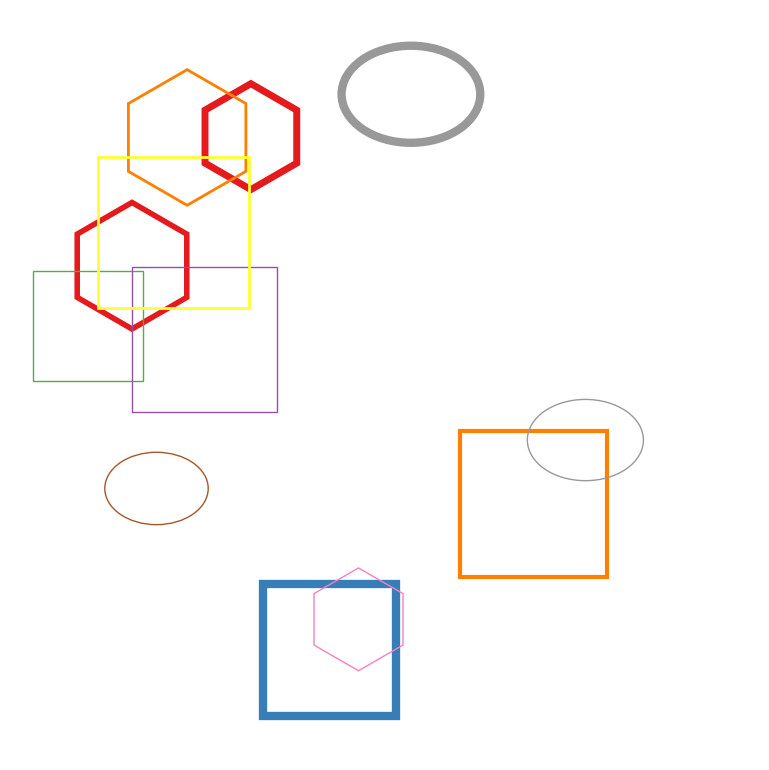[{"shape": "hexagon", "thickness": 2, "radius": 0.41, "center": [0.171, 0.655]}, {"shape": "hexagon", "thickness": 2.5, "radius": 0.34, "center": [0.326, 0.823]}, {"shape": "square", "thickness": 3, "radius": 0.43, "center": [0.428, 0.156]}, {"shape": "square", "thickness": 0.5, "radius": 0.36, "center": [0.114, 0.577]}, {"shape": "square", "thickness": 0.5, "radius": 0.47, "center": [0.266, 0.559]}, {"shape": "square", "thickness": 1.5, "radius": 0.48, "center": [0.693, 0.345]}, {"shape": "hexagon", "thickness": 1, "radius": 0.44, "center": [0.243, 0.821]}, {"shape": "square", "thickness": 1, "radius": 0.49, "center": [0.225, 0.699]}, {"shape": "oval", "thickness": 0.5, "radius": 0.34, "center": [0.203, 0.366]}, {"shape": "hexagon", "thickness": 0.5, "radius": 0.33, "center": [0.466, 0.196]}, {"shape": "oval", "thickness": 0.5, "radius": 0.38, "center": [0.76, 0.429]}, {"shape": "oval", "thickness": 3, "radius": 0.45, "center": [0.534, 0.878]}]